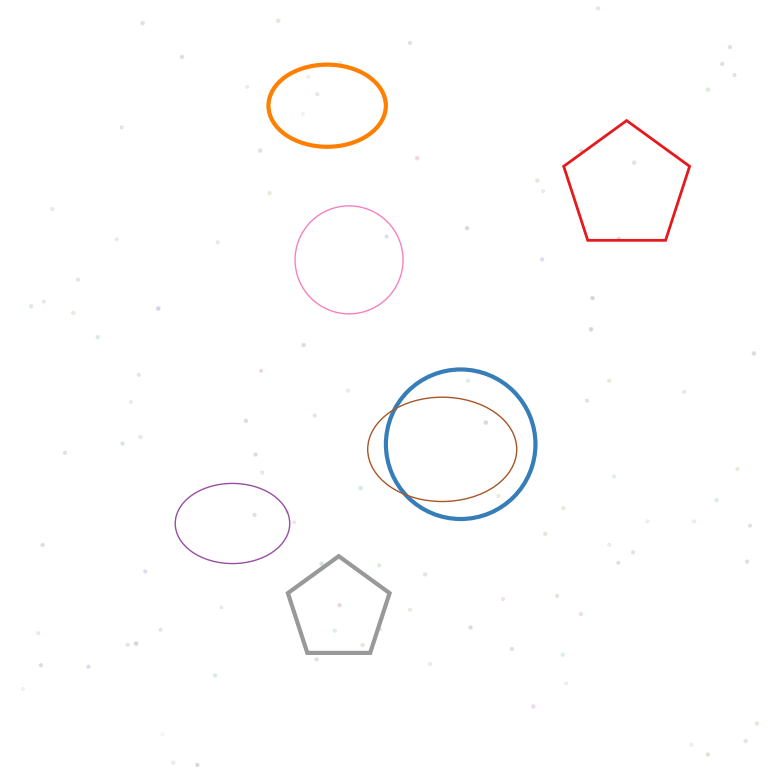[{"shape": "pentagon", "thickness": 1, "radius": 0.43, "center": [0.814, 0.757]}, {"shape": "circle", "thickness": 1.5, "radius": 0.49, "center": [0.598, 0.423]}, {"shape": "oval", "thickness": 0.5, "radius": 0.37, "center": [0.302, 0.32]}, {"shape": "oval", "thickness": 1.5, "radius": 0.38, "center": [0.425, 0.863]}, {"shape": "oval", "thickness": 0.5, "radius": 0.48, "center": [0.574, 0.416]}, {"shape": "circle", "thickness": 0.5, "radius": 0.35, "center": [0.453, 0.663]}, {"shape": "pentagon", "thickness": 1.5, "radius": 0.35, "center": [0.44, 0.208]}]